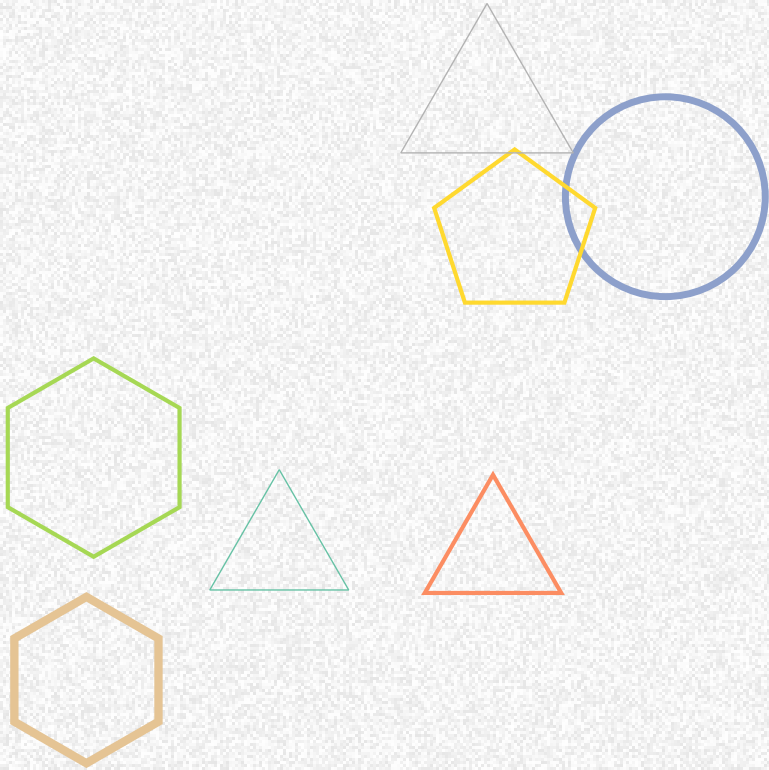[{"shape": "triangle", "thickness": 0.5, "radius": 0.52, "center": [0.363, 0.286]}, {"shape": "triangle", "thickness": 1.5, "radius": 0.51, "center": [0.64, 0.281]}, {"shape": "circle", "thickness": 2.5, "radius": 0.65, "center": [0.864, 0.745]}, {"shape": "hexagon", "thickness": 1.5, "radius": 0.64, "center": [0.122, 0.406]}, {"shape": "pentagon", "thickness": 1.5, "radius": 0.55, "center": [0.668, 0.696]}, {"shape": "hexagon", "thickness": 3, "radius": 0.54, "center": [0.112, 0.117]}, {"shape": "triangle", "thickness": 0.5, "radius": 0.65, "center": [0.633, 0.866]}]